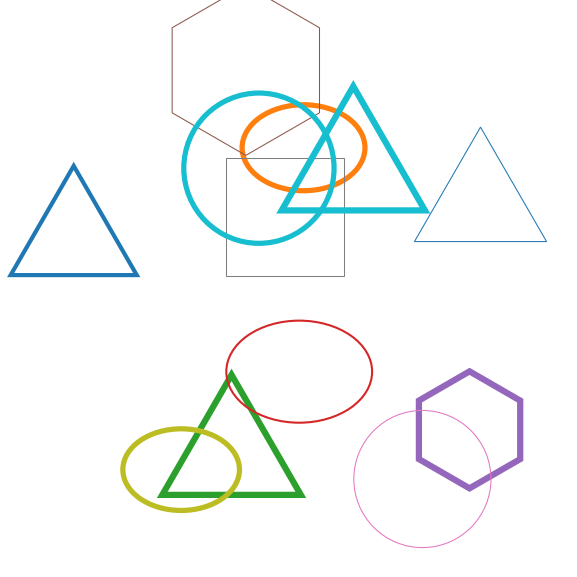[{"shape": "triangle", "thickness": 2, "radius": 0.63, "center": [0.128, 0.586]}, {"shape": "triangle", "thickness": 0.5, "radius": 0.66, "center": [0.832, 0.647]}, {"shape": "oval", "thickness": 2.5, "radius": 0.53, "center": [0.526, 0.743]}, {"shape": "triangle", "thickness": 3, "radius": 0.69, "center": [0.401, 0.211]}, {"shape": "oval", "thickness": 1, "radius": 0.63, "center": [0.518, 0.356]}, {"shape": "hexagon", "thickness": 3, "radius": 0.51, "center": [0.813, 0.255]}, {"shape": "hexagon", "thickness": 0.5, "radius": 0.74, "center": [0.426, 0.877]}, {"shape": "circle", "thickness": 0.5, "radius": 0.59, "center": [0.731, 0.17]}, {"shape": "square", "thickness": 0.5, "radius": 0.51, "center": [0.494, 0.623]}, {"shape": "oval", "thickness": 2.5, "radius": 0.5, "center": [0.314, 0.186]}, {"shape": "circle", "thickness": 2.5, "radius": 0.65, "center": [0.448, 0.708]}, {"shape": "triangle", "thickness": 3, "radius": 0.72, "center": [0.612, 0.706]}]